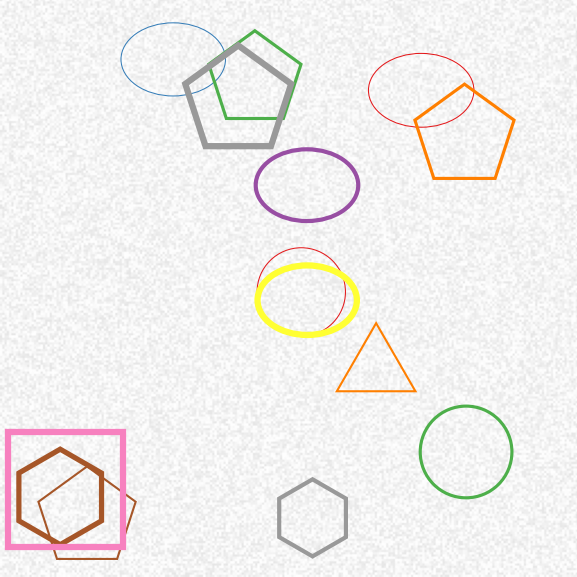[{"shape": "oval", "thickness": 0.5, "radius": 0.46, "center": [0.729, 0.843]}, {"shape": "circle", "thickness": 0.5, "radius": 0.38, "center": [0.522, 0.494]}, {"shape": "oval", "thickness": 0.5, "radius": 0.45, "center": [0.3, 0.896]}, {"shape": "pentagon", "thickness": 1.5, "radius": 0.42, "center": [0.441, 0.862]}, {"shape": "circle", "thickness": 1.5, "radius": 0.4, "center": [0.807, 0.217]}, {"shape": "oval", "thickness": 2, "radius": 0.44, "center": [0.532, 0.678]}, {"shape": "triangle", "thickness": 1, "radius": 0.39, "center": [0.651, 0.361]}, {"shape": "pentagon", "thickness": 1.5, "radius": 0.45, "center": [0.804, 0.763]}, {"shape": "oval", "thickness": 3, "radius": 0.43, "center": [0.532, 0.479]}, {"shape": "pentagon", "thickness": 1, "radius": 0.44, "center": [0.151, 0.103]}, {"shape": "hexagon", "thickness": 2.5, "radius": 0.41, "center": [0.104, 0.139]}, {"shape": "square", "thickness": 3, "radius": 0.5, "center": [0.113, 0.152]}, {"shape": "hexagon", "thickness": 2, "radius": 0.33, "center": [0.541, 0.102]}, {"shape": "pentagon", "thickness": 3, "radius": 0.48, "center": [0.413, 0.824]}]